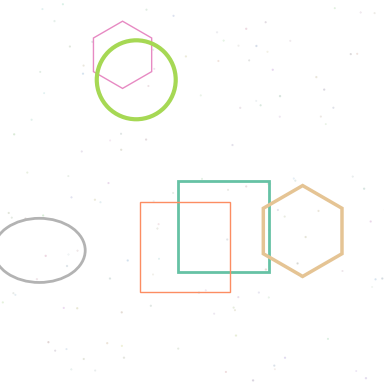[{"shape": "square", "thickness": 2, "radius": 0.59, "center": [0.58, 0.412]}, {"shape": "square", "thickness": 1, "radius": 0.59, "center": [0.481, 0.359]}, {"shape": "hexagon", "thickness": 1, "radius": 0.44, "center": [0.318, 0.858]}, {"shape": "circle", "thickness": 3, "radius": 0.51, "center": [0.354, 0.793]}, {"shape": "hexagon", "thickness": 2.5, "radius": 0.59, "center": [0.786, 0.4]}, {"shape": "oval", "thickness": 2, "radius": 0.6, "center": [0.102, 0.35]}]